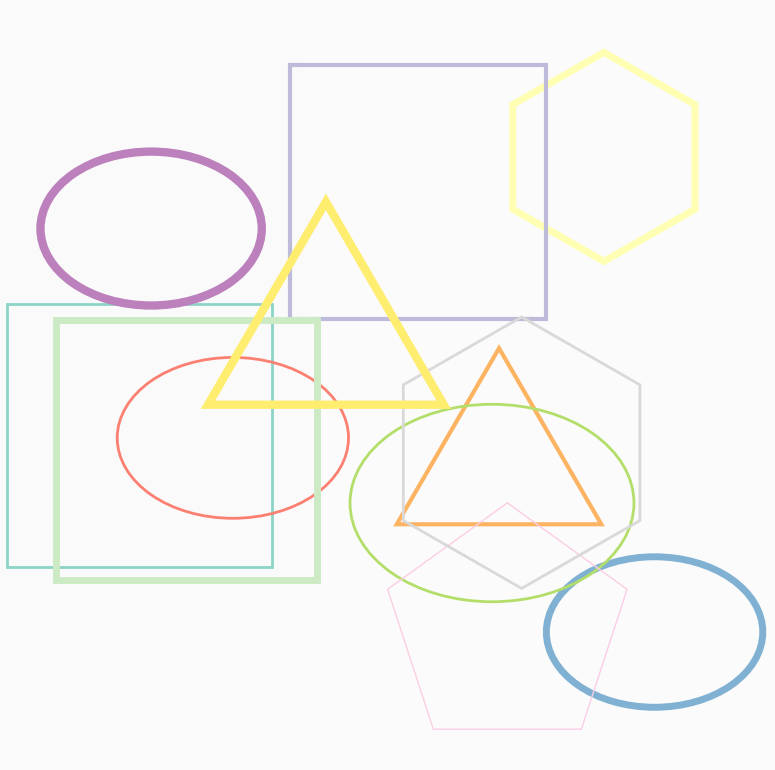[{"shape": "square", "thickness": 1, "radius": 0.85, "center": [0.18, 0.435]}, {"shape": "hexagon", "thickness": 2.5, "radius": 0.68, "center": [0.779, 0.796]}, {"shape": "square", "thickness": 1.5, "radius": 0.83, "center": [0.54, 0.75]}, {"shape": "oval", "thickness": 1, "radius": 0.75, "center": [0.3, 0.431]}, {"shape": "oval", "thickness": 2.5, "radius": 0.7, "center": [0.845, 0.179]}, {"shape": "triangle", "thickness": 1.5, "radius": 0.76, "center": [0.644, 0.395]}, {"shape": "oval", "thickness": 1, "radius": 0.92, "center": [0.635, 0.347]}, {"shape": "pentagon", "thickness": 0.5, "radius": 0.81, "center": [0.655, 0.184]}, {"shape": "hexagon", "thickness": 1, "radius": 0.88, "center": [0.673, 0.412]}, {"shape": "oval", "thickness": 3, "radius": 0.71, "center": [0.195, 0.703]}, {"shape": "square", "thickness": 2.5, "radius": 0.84, "center": [0.241, 0.416]}, {"shape": "triangle", "thickness": 3, "radius": 0.88, "center": [0.421, 0.562]}]